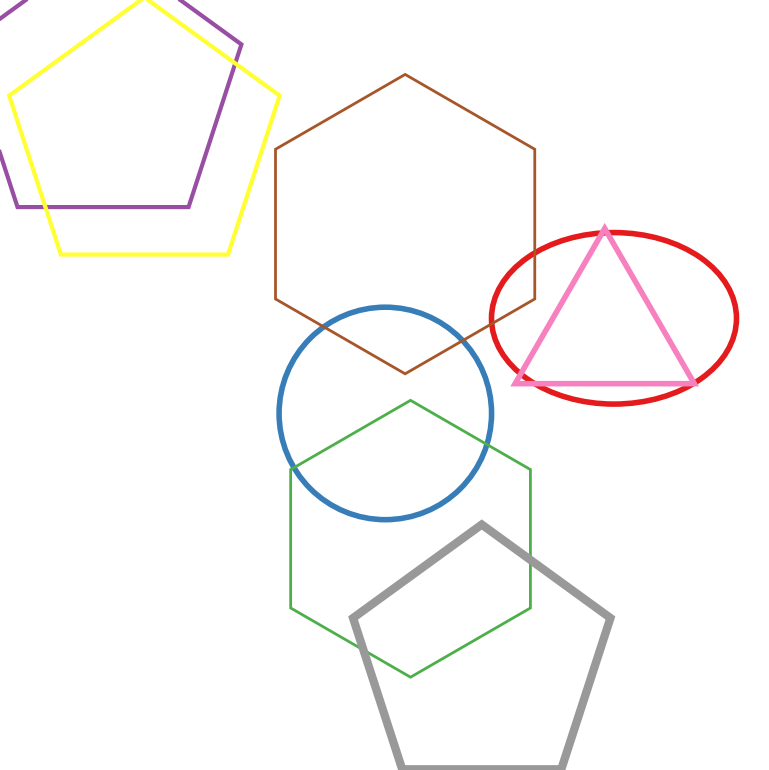[{"shape": "oval", "thickness": 2, "radius": 0.8, "center": [0.797, 0.587]}, {"shape": "circle", "thickness": 2, "radius": 0.69, "center": [0.5, 0.463]}, {"shape": "hexagon", "thickness": 1, "radius": 0.9, "center": [0.533, 0.3]}, {"shape": "pentagon", "thickness": 1.5, "radius": 0.94, "center": [0.134, 0.884]}, {"shape": "pentagon", "thickness": 1.5, "radius": 0.92, "center": [0.188, 0.819]}, {"shape": "hexagon", "thickness": 1, "radius": 0.97, "center": [0.526, 0.709]}, {"shape": "triangle", "thickness": 2, "radius": 0.67, "center": [0.785, 0.569]}, {"shape": "pentagon", "thickness": 3, "radius": 0.88, "center": [0.626, 0.143]}]